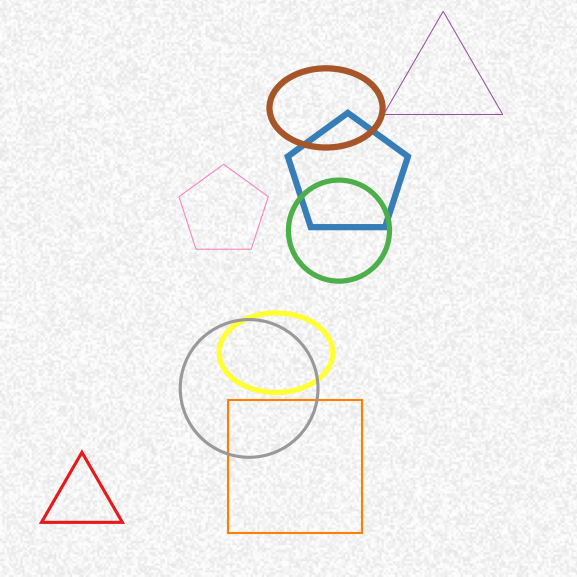[{"shape": "triangle", "thickness": 1.5, "radius": 0.4, "center": [0.142, 0.135]}, {"shape": "pentagon", "thickness": 3, "radius": 0.55, "center": [0.602, 0.694]}, {"shape": "circle", "thickness": 2.5, "radius": 0.44, "center": [0.587, 0.6]}, {"shape": "triangle", "thickness": 0.5, "radius": 0.6, "center": [0.767, 0.86]}, {"shape": "square", "thickness": 1, "radius": 0.58, "center": [0.511, 0.192]}, {"shape": "oval", "thickness": 2.5, "radius": 0.49, "center": [0.478, 0.388]}, {"shape": "oval", "thickness": 3, "radius": 0.49, "center": [0.565, 0.812]}, {"shape": "pentagon", "thickness": 0.5, "radius": 0.41, "center": [0.387, 0.633]}, {"shape": "circle", "thickness": 1.5, "radius": 0.6, "center": [0.431, 0.327]}]